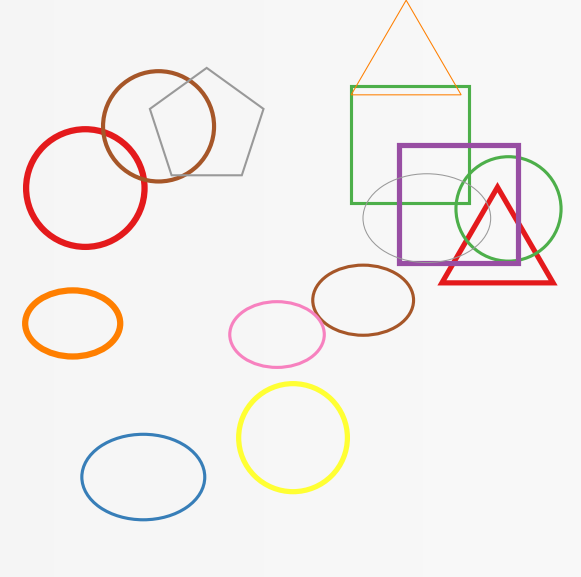[{"shape": "circle", "thickness": 3, "radius": 0.51, "center": [0.147, 0.673]}, {"shape": "triangle", "thickness": 2.5, "radius": 0.55, "center": [0.856, 0.565]}, {"shape": "oval", "thickness": 1.5, "radius": 0.53, "center": [0.247, 0.173]}, {"shape": "circle", "thickness": 1.5, "radius": 0.45, "center": [0.875, 0.637]}, {"shape": "square", "thickness": 1.5, "radius": 0.51, "center": [0.706, 0.749]}, {"shape": "square", "thickness": 2.5, "radius": 0.51, "center": [0.789, 0.645]}, {"shape": "oval", "thickness": 3, "radius": 0.41, "center": [0.125, 0.439]}, {"shape": "triangle", "thickness": 0.5, "radius": 0.55, "center": [0.699, 0.89]}, {"shape": "circle", "thickness": 2.5, "radius": 0.47, "center": [0.504, 0.241]}, {"shape": "circle", "thickness": 2, "radius": 0.48, "center": [0.273, 0.78]}, {"shape": "oval", "thickness": 1.5, "radius": 0.43, "center": [0.625, 0.479]}, {"shape": "oval", "thickness": 1.5, "radius": 0.41, "center": [0.477, 0.42]}, {"shape": "pentagon", "thickness": 1, "radius": 0.51, "center": [0.356, 0.779]}, {"shape": "oval", "thickness": 0.5, "radius": 0.55, "center": [0.734, 0.621]}]